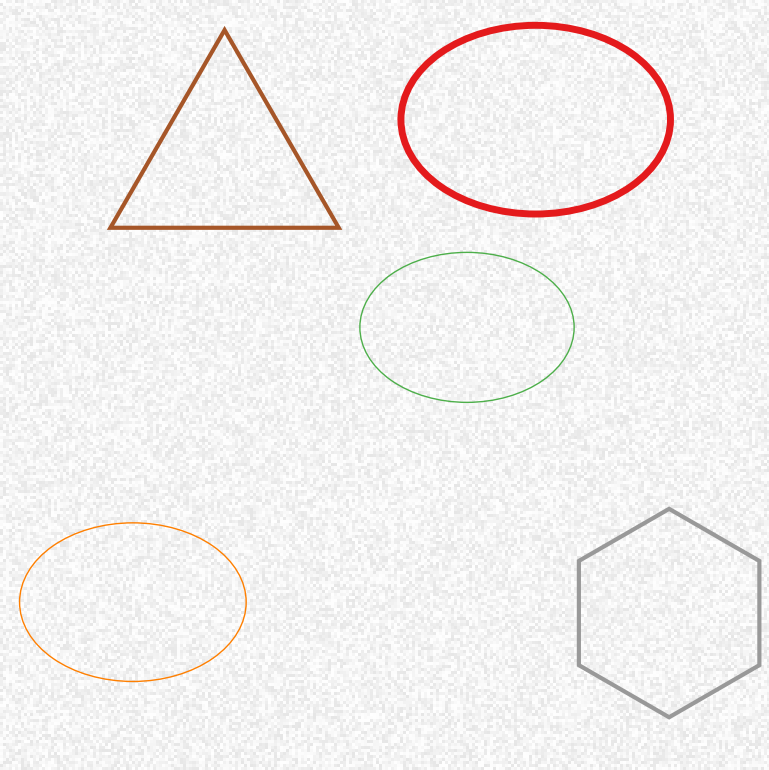[{"shape": "oval", "thickness": 2.5, "radius": 0.88, "center": [0.696, 0.845]}, {"shape": "oval", "thickness": 0.5, "radius": 0.7, "center": [0.606, 0.575]}, {"shape": "oval", "thickness": 0.5, "radius": 0.74, "center": [0.173, 0.218]}, {"shape": "triangle", "thickness": 1.5, "radius": 0.86, "center": [0.292, 0.79]}, {"shape": "hexagon", "thickness": 1.5, "radius": 0.68, "center": [0.869, 0.204]}]